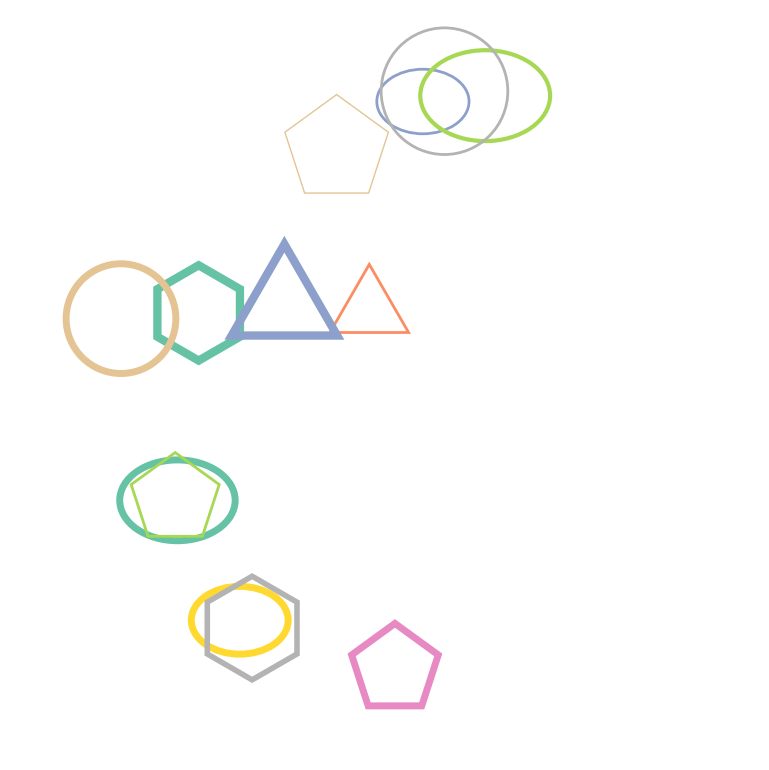[{"shape": "oval", "thickness": 2.5, "radius": 0.37, "center": [0.23, 0.35]}, {"shape": "hexagon", "thickness": 3, "radius": 0.31, "center": [0.258, 0.594]}, {"shape": "triangle", "thickness": 1, "radius": 0.29, "center": [0.48, 0.598]}, {"shape": "triangle", "thickness": 3, "radius": 0.4, "center": [0.369, 0.604]}, {"shape": "oval", "thickness": 1, "radius": 0.3, "center": [0.549, 0.868]}, {"shape": "pentagon", "thickness": 2.5, "radius": 0.3, "center": [0.513, 0.131]}, {"shape": "oval", "thickness": 1.5, "radius": 0.42, "center": [0.63, 0.876]}, {"shape": "pentagon", "thickness": 1, "radius": 0.3, "center": [0.228, 0.352]}, {"shape": "oval", "thickness": 2.5, "radius": 0.31, "center": [0.311, 0.194]}, {"shape": "circle", "thickness": 2.5, "radius": 0.36, "center": [0.157, 0.586]}, {"shape": "pentagon", "thickness": 0.5, "radius": 0.35, "center": [0.437, 0.806]}, {"shape": "circle", "thickness": 1, "radius": 0.41, "center": [0.577, 0.882]}, {"shape": "hexagon", "thickness": 2, "radius": 0.34, "center": [0.327, 0.184]}]